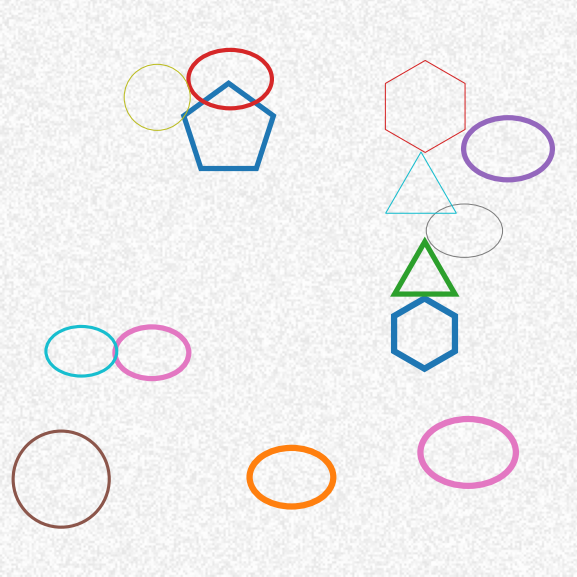[{"shape": "hexagon", "thickness": 3, "radius": 0.3, "center": [0.735, 0.422]}, {"shape": "pentagon", "thickness": 2.5, "radius": 0.41, "center": [0.396, 0.773]}, {"shape": "oval", "thickness": 3, "radius": 0.36, "center": [0.505, 0.173]}, {"shape": "triangle", "thickness": 2.5, "radius": 0.3, "center": [0.736, 0.52]}, {"shape": "oval", "thickness": 2, "radius": 0.36, "center": [0.399, 0.862]}, {"shape": "hexagon", "thickness": 0.5, "radius": 0.4, "center": [0.736, 0.815]}, {"shape": "oval", "thickness": 2.5, "radius": 0.38, "center": [0.88, 0.742]}, {"shape": "circle", "thickness": 1.5, "radius": 0.42, "center": [0.106, 0.169]}, {"shape": "oval", "thickness": 3, "radius": 0.41, "center": [0.811, 0.216]}, {"shape": "oval", "thickness": 2.5, "radius": 0.32, "center": [0.263, 0.388]}, {"shape": "oval", "thickness": 0.5, "radius": 0.33, "center": [0.804, 0.6]}, {"shape": "circle", "thickness": 0.5, "radius": 0.29, "center": [0.272, 0.831]}, {"shape": "triangle", "thickness": 0.5, "radius": 0.35, "center": [0.729, 0.665]}, {"shape": "oval", "thickness": 1.5, "radius": 0.31, "center": [0.141, 0.391]}]